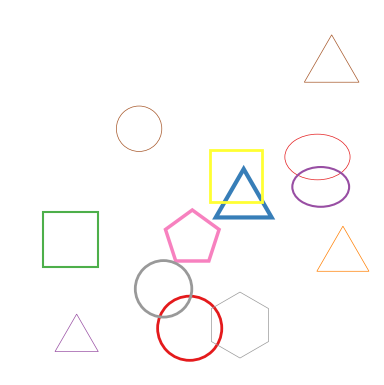[{"shape": "circle", "thickness": 2, "radius": 0.42, "center": [0.493, 0.147]}, {"shape": "oval", "thickness": 0.5, "radius": 0.42, "center": [0.825, 0.592]}, {"shape": "triangle", "thickness": 3, "radius": 0.42, "center": [0.633, 0.477]}, {"shape": "square", "thickness": 1.5, "radius": 0.36, "center": [0.182, 0.377]}, {"shape": "triangle", "thickness": 0.5, "radius": 0.32, "center": [0.199, 0.119]}, {"shape": "oval", "thickness": 1.5, "radius": 0.37, "center": [0.833, 0.515]}, {"shape": "triangle", "thickness": 0.5, "radius": 0.39, "center": [0.891, 0.334]}, {"shape": "square", "thickness": 2, "radius": 0.33, "center": [0.612, 0.542]}, {"shape": "triangle", "thickness": 0.5, "radius": 0.41, "center": [0.861, 0.827]}, {"shape": "circle", "thickness": 0.5, "radius": 0.29, "center": [0.361, 0.666]}, {"shape": "pentagon", "thickness": 2.5, "radius": 0.37, "center": [0.499, 0.381]}, {"shape": "hexagon", "thickness": 0.5, "radius": 0.43, "center": [0.623, 0.156]}, {"shape": "circle", "thickness": 2, "radius": 0.37, "center": [0.425, 0.25]}]